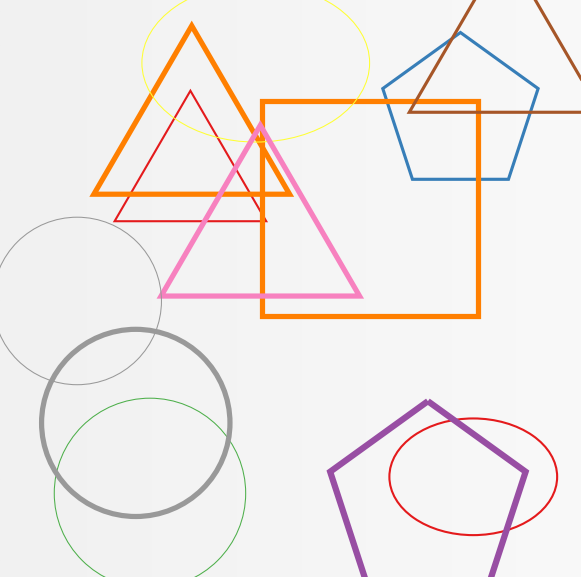[{"shape": "oval", "thickness": 1, "radius": 0.72, "center": [0.814, 0.174]}, {"shape": "triangle", "thickness": 1, "radius": 0.75, "center": [0.328, 0.691]}, {"shape": "pentagon", "thickness": 1.5, "radius": 0.7, "center": [0.792, 0.802]}, {"shape": "circle", "thickness": 0.5, "radius": 0.82, "center": [0.258, 0.145]}, {"shape": "pentagon", "thickness": 3, "radius": 0.88, "center": [0.736, 0.128]}, {"shape": "square", "thickness": 2.5, "radius": 0.93, "center": [0.636, 0.638]}, {"shape": "triangle", "thickness": 2.5, "radius": 0.97, "center": [0.33, 0.76]}, {"shape": "oval", "thickness": 0.5, "radius": 0.98, "center": [0.44, 0.89]}, {"shape": "triangle", "thickness": 1.5, "radius": 0.95, "center": [0.869, 0.9]}, {"shape": "triangle", "thickness": 2.5, "radius": 0.99, "center": [0.448, 0.585]}, {"shape": "circle", "thickness": 2.5, "radius": 0.81, "center": [0.234, 0.267]}, {"shape": "circle", "thickness": 0.5, "radius": 0.73, "center": [0.133, 0.478]}]